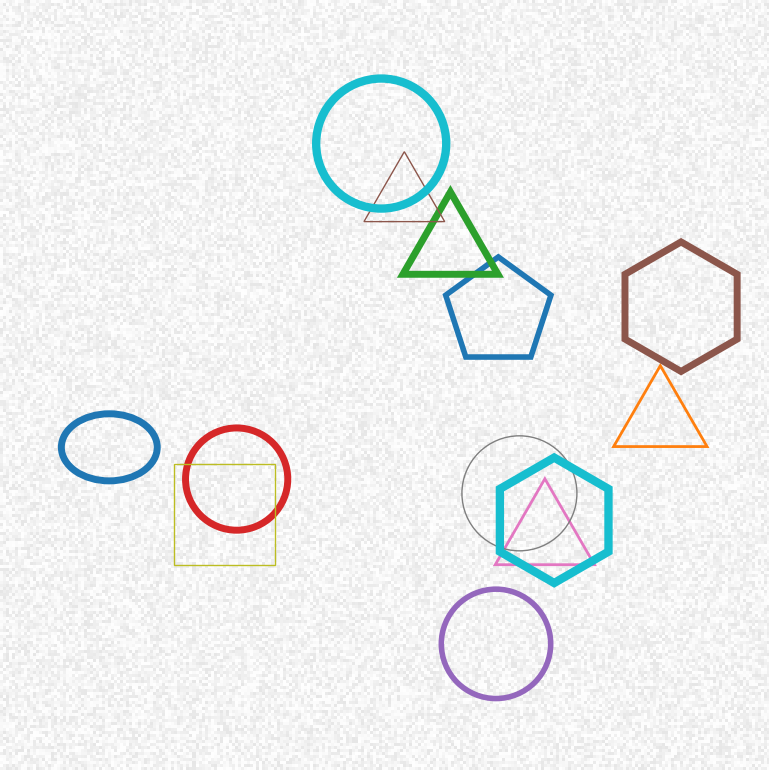[{"shape": "pentagon", "thickness": 2, "radius": 0.36, "center": [0.647, 0.594]}, {"shape": "oval", "thickness": 2.5, "radius": 0.31, "center": [0.142, 0.419]}, {"shape": "triangle", "thickness": 1, "radius": 0.35, "center": [0.858, 0.455]}, {"shape": "triangle", "thickness": 2.5, "radius": 0.36, "center": [0.585, 0.679]}, {"shape": "circle", "thickness": 2.5, "radius": 0.33, "center": [0.307, 0.378]}, {"shape": "circle", "thickness": 2, "radius": 0.36, "center": [0.644, 0.164]}, {"shape": "hexagon", "thickness": 2.5, "radius": 0.42, "center": [0.885, 0.602]}, {"shape": "triangle", "thickness": 0.5, "radius": 0.3, "center": [0.525, 0.742]}, {"shape": "triangle", "thickness": 1, "radius": 0.37, "center": [0.708, 0.304]}, {"shape": "circle", "thickness": 0.5, "radius": 0.37, "center": [0.675, 0.359]}, {"shape": "square", "thickness": 0.5, "radius": 0.33, "center": [0.292, 0.332]}, {"shape": "hexagon", "thickness": 3, "radius": 0.41, "center": [0.72, 0.324]}, {"shape": "circle", "thickness": 3, "radius": 0.42, "center": [0.495, 0.814]}]